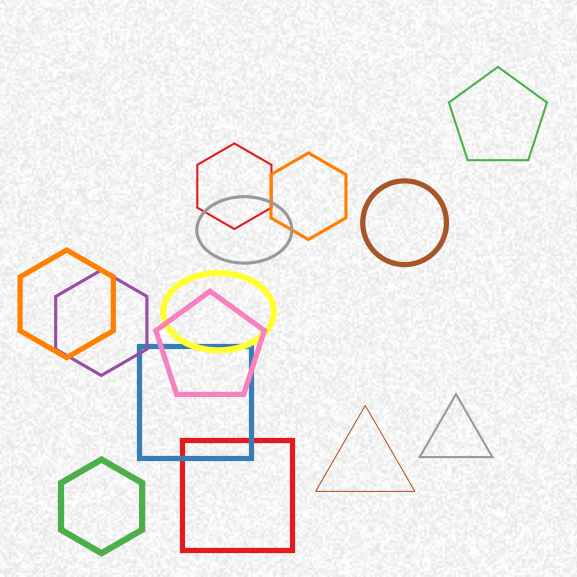[{"shape": "hexagon", "thickness": 1, "radius": 0.37, "center": [0.406, 0.677]}, {"shape": "square", "thickness": 2.5, "radius": 0.48, "center": [0.41, 0.143]}, {"shape": "square", "thickness": 2.5, "radius": 0.49, "center": [0.338, 0.303]}, {"shape": "pentagon", "thickness": 1, "radius": 0.45, "center": [0.862, 0.794]}, {"shape": "hexagon", "thickness": 3, "radius": 0.41, "center": [0.176, 0.122]}, {"shape": "hexagon", "thickness": 1.5, "radius": 0.46, "center": [0.175, 0.44]}, {"shape": "hexagon", "thickness": 2.5, "radius": 0.47, "center": [0.115, 0.473]}, {"shape": "hexagon", "thickness": 1.5, "radius": 0.37, "center": [0.534, 0.659]}, {"shape": "oval", "thickness": 3, "radius": 0.48, "center": [0.379, 0.459]}, {"shape": "circle", "thickness": 2.5, "radius": 0.36, "center": [0.701, 0.613]}, {"shape": "triangle", "thickness": 0.5, "radius": 0.5, "center": [0.632, 0.198]}, {"shape": "pentagon", "thickness": 2.5, "radius": 0.49, "center": [0.364, 0.396]}, {"shape": "triangle", "thickness": 1, "radius": 0.36, "center": [0.79, 0.244]}, {"shape": "oval", "thickness": 1.5, "radius": 0.41, "center": [0.423, 0.601]}]